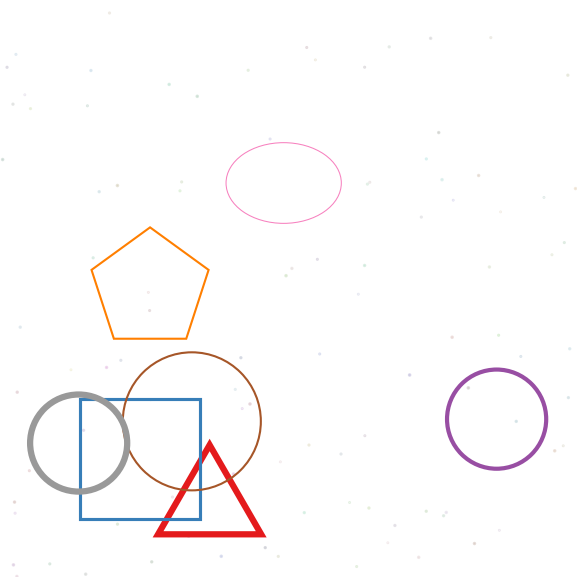[{"shape": "triangle", "thickness": 3, "radius": 0.52, "center": [0.363, 0.125]}, {"shape": "square", "thickness": 1.5, "radius": 0.52, "center": [0.243, 0.204]}, {"shape": "circle", "thickness": 2, "radius": 0.43, "center": [0.86, 0.273]}, {"shape": "pentagon", "thickness": 1, "radius": 0.53, "center": [0.26, 0.499]}, {"shape": "circle", "thickness": 1, "radius": 0.6, "center": [0.332, 0.27]}, {"shape": "oval", "thickness": 0.5, "radius": 0.5, "center": [0.491, 0.682]}, {"shape": "circle", "thickness": 3, "radius": 0.42, "center": [0.136, 0.232]}]